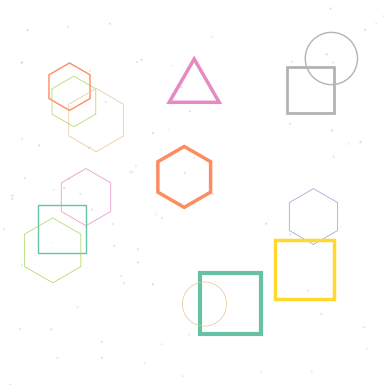[{"shape": "square", "thickness": 1, "radius": 0.31, "center": [0.16, 0.406]}, {"shape": "square", "thickness": 3, "radius": 0.4, "center": [0.599, 0.212]}, {"shape": "hexagon", "thickness": 2.5, "radius": 0.4, "center": [0.478, 0.54]}, {"shape": "hexagon", "thickness": 1, "radius": 0.31, "center": [0.181, 0.775]}, {"shape": "hexagon", "thickness": 0.5, "radius": 0.36, "center": [0.814, 0.438]}, {"shape": "hexagon", "thickness": 0.5, "radius": 0.37, "center": [0.223, 0.488]}, {"shape": "triangle", "thickness": 2.5, "radius": 0.38, "center": [0.504, 0.772]}, {"shape": "hexagon", "thickness": 0.5, "radius": 0.33, "center": [0.192, 0.736]}, {"shape": "hexagon", "thickness": 0.5, "radius": 0.42, "center": [0.137, 0.35]}, {"shape": "square", "thickness": 2.5, "radius": 0.38, "center": [0.79, 0.3]}, {"shape": "circle", "thickness": 0.5, "radius": 0.29, "center": [0.531, 0.21]}, {"shape": "hexagon", "thickness": 0.5, "radius": 0.41, "center": [0.25, 0.688]}, {"shape": "square", "thickness": 2, "radius": 0.3, "center": [0.806, 0.766]}, {"shape": "circle", "thickness": 1, "radius": 0.34, "center": [0.861, 0.848]}]